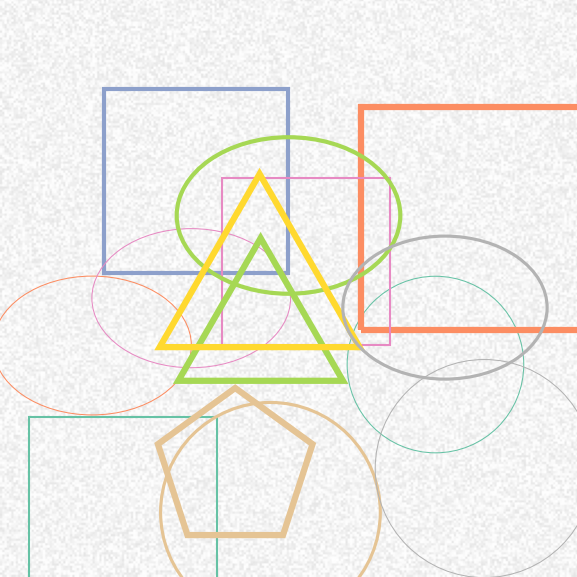[{"shape": "square", "thickness": 1, "radius": 0.81, "center": [0.213, 0.114]}, {"shape": "circle", "thickness": 0.5, "radius": 0.76, "center": [0.754, 0.368]}, {"shape": "square", "thickness": 3, "radius": 0.96, "center": [0.817, 0.62]}, {"shape": "oval", "thickness": 0.5, "radius": 0.86, "center": [0.16, 0.401]}, {"shape": "square", "thickness": 2, "radius": 0.8, "center": [0.339, 0.685]}, {"shape": "square", "thickness": 1, "radius": 0.72, "center": [0.53, 0.546]}, {"shape": "oval", "thickness": 0.5, "radius": 0.86, "center": [0.331, 0.483]}, {"shape": "oval", "thickness": 2, "radius": 0.97, "center": [0.5, 0.626]}, {"shape": "triangle", "thickness": 3, "radius": 0.82, "center": [0.451, 0.422]}, {"shape": "triangle", "thickness": 3, "radius": 1.0, "center": [0.45, 0.498]}, {"shape": "pentagon", "thickness": 3, "radius": 0.7, "center": [0.407, 0.187]}, {"shape": "circle", "thickness": 1.5, "radius": 0.95, "center": [0.468, 0.112]}, {"shape": "circle", "thickness": 0.5, "radius": 0.94, "center": [0.839, 0.188]}, {"shape": "oval", "thickness": 1.5, "radius": 0.88, "center": [0.771, 0.466]}]